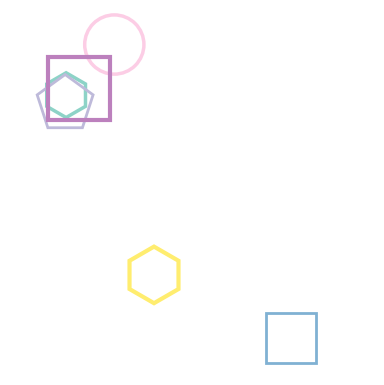[{"shape": "hexagon", "thickness": 2.5, "radius": 0.29, "center": [0.172, 0.753]}, {"shape": "pentagon", "thickness": 2, "radius": 0.38, "center": [0.169, 0.73]}, {"shape": "square", "thickness": 2, "radius": 0.33, "center": [0.756, 0.122]}, {"shape": "circle", "thickness": 2.5, "radius": 0.38, "center": [0.297, 0.884]}, {"shape": "square", "thickness": 3, "radius": 0.4, "center": [0.205, 0.77]}, {"shape": "hexagon", "thickness": 3, "radius": 0.37, "center": [0.4, 0.286]}]